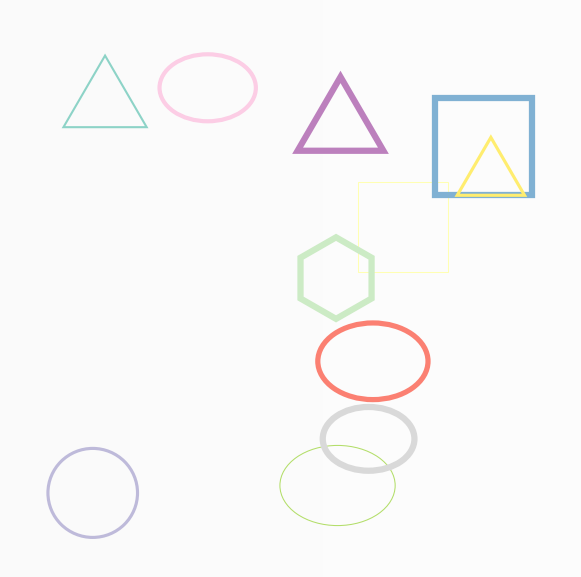[{"shape": "triangle", "thickness": 1, "radius": 0.41, "center": [0.181, 0.82]}, {"shape": "square", "thickness": 0.5, "radius": 0.39, "center": [0.693, 0.606]}, {"shape": "circle", "thickness": 1.5, "radius": 0.39, "center": [0.16, 0.146]}, {"shape": "oval", "thickness": 2.5, "radius": 0.47, "center": [0.642, 0.374]}, {"shape": "square", "thickness": 3, "radius": 0.42, "center": [0.832, 0.745]}, {"shape": "oval", "thickness": 0.5, "radius": 0.5, "center": [0.581, 0.158]}, {"shape": "oval", "thickness": 2, "radius": 0.41, "center": [0.357, 0.847]}, {"shape": "oval", "thickness": 3, "radius": 0.39, "center": [0.634, 0.239]}, {"shape": "triangle", "thickness": 3, "radius": 0.43, "center": [0.586, 0.781]}, {"shape": "hexagon", "thickness": 3, "radius": 0.35, "center": [0.578, 0.518]}, {"shape": "triangle", "thickness": 1.5, "radius": 0.33, "center": [0.845, 0.694]}]